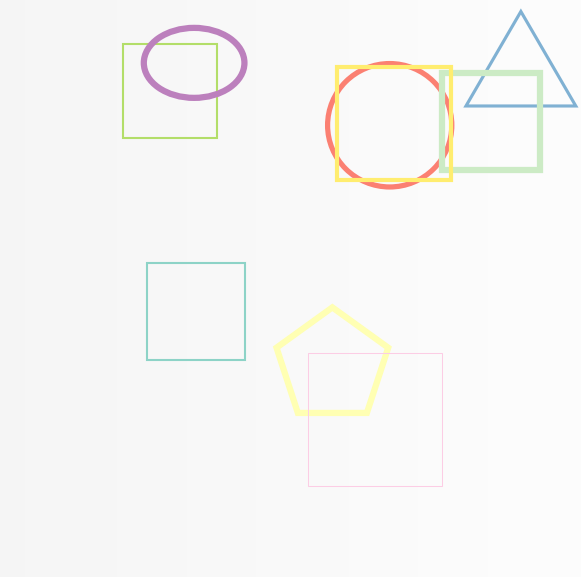[{"shape": "square", "thickness": 1, "radius": 0.42, "center": [0.337, 0.46]}, {"shape": "pentagon", "thickness": 3, "radius": 0.51, "center": [0.572, 0.366]}, {"shape": "circle", "thickness": 2.5, "radius": 0.53, "center": [0.67, 0.782]}, {"shape": "triangle", "thickness": 1.5, "radius": 0.55, "center": [0.896, 0.87]}, {"shape": "square", "thickness": 1, "radius": 0.4, "center": [0.292, 0.841]}, {"shape": "square", "thickness": 0.5, "radius": 0.57, "center": [0.645, 0.272]}, {"shape": "oval", "thickness": 3, "radius": 0.43, "center": [0.334, 0.89]}, {"shape": "square", "thickness": 3, "radius": 0.42, "center": [0.845, 0.789]}, {"shape": "square", "thickness": 2, "radius": 0.49, "center": [0.678, 0.785]}]